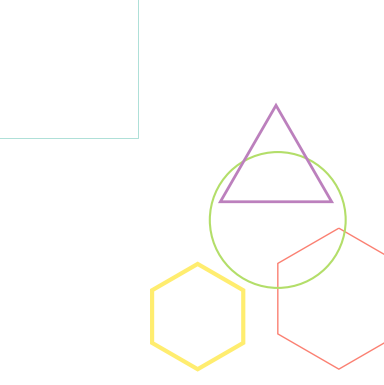[{"shape": "square", "thickness": 0.5, "radius": 0.97, "center": [0.164, 0.835]}, {"shape": "hexagon", "thickness": 1, "radius": 0.92, "center": [0.88, 0.224]}, {"shape": "circle", "thickness": 1.5, "radius": 0.88, "center": [0.721, 0.429]}, {"shape": "triangle", "thickness": 2, "radius": 0.83, "center": [0.717, 0.559]}, {"shape": "hexagon", "thickness": 3, "radius": 0.68, "center": [0.513, 0.178]}]